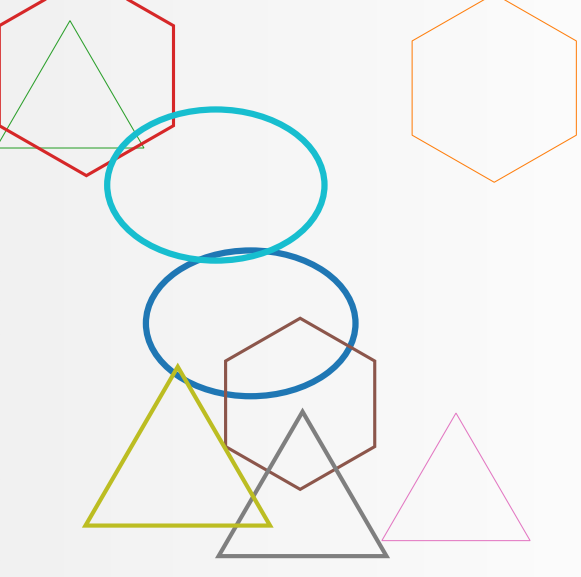[{"shape": "oval", "thickness": 3, "radius": 0.9, "center": [0.431, 0.439]}, {"shape": "hexagon", "thickness": 0.5, "radius": 0.82, "center": [0.85, 0.847]}, {"shape": "triangle", "thickness": 0.5, "radius": 0.74, "center": [0.12, 0.816]}, {"shape": "hexagon", "thickness": 1.5, "radius": 0.87, "center": [0.149, 0.868]}, {"shape": "hexagon", "thickness": 1.5, "radius": 0.74, "center": [0.516, 0.3]}, {"shape": "triangle", "thickness": 0.5, "radius": 0.74, "center": [0.785, 0.137]}, {"shape": "triangle", "thickness": 2, "radius": 0.83, "center": [0.521, 0.12]}, {"shape": "triangle", "thickness": 2, "radius": 0.92, "center": [0.306, 0.181]}, {"shape": "oval", "thickness": 3, "radius": 0.93, "center": [0.371, 0.679]}]